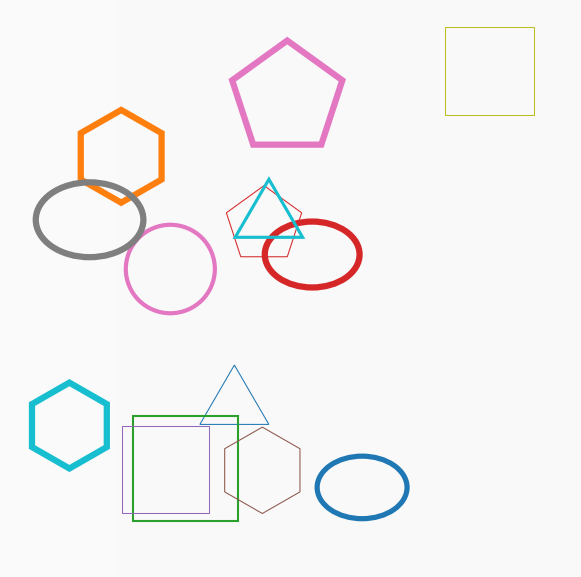[{"shape": "oval", "thickness": 2.5, "radius": 0.39, "center": [0.623, 0.155]}, {"shape": "triangle", "thickness": 0.5, "radius": 0.34, "center": [0.403, 0.298]}, {"shape": "hexagon", "thickness": 3, "radius": 0.4, "center": [0.208, 0.728]}, {"shape": "square", "thickness": 1, "radius": 0.45, "center": [0.319, 0.187]}, {"shape": "oval", "thickness": 3, "radius": 0.41, "center": [0.537, 0.558]}, {"shape": "pentagon", "thickness": 0.5, "radius": 0.34, "center": [0.454, 0.61]}, {"shape": "square", "thickness": 0.5, "radius": 0.38, "center": [0.285, 0.187]}, {"shape": "hexagon", "thickness": 0.5, "radius": 0.37, "center": [0.451, 0.185]}, {"shape": "pentagon", "thickness": 3, "radius": 0.5, "center": [0.494, 0.829]}, {"shape": "circle", "thickness": 2, "radius": 0.38, "center": [0.293, 0.533]}, {"shape": "oval", "thickness": 3, "radius": 0.46, "center": [0.154, 0.619]}, {"shape": "square", "thickness": 0.5, "radius": 0.38, "center": [0.842, 0.876]}, {"shape": "triangle", "thickness": 1.5, "radius": 0.33, "center": [0.463, 0.622]}, {"shape": "hexagon", "thickness": 3, "radius": 0.37, "center": [0.119, 0.262]}]